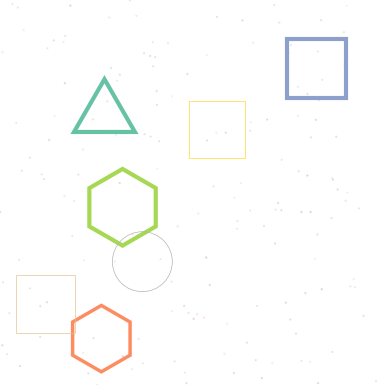[{"shape": "triangle", "thickness": 3, "radius": 0.46, "center": [0.271, 0.703]}, {"shape": "hexagon", "thickness": 2.5, "radius": 0.43, "center": [0.263, 0.12]}, {"shape": "square", "thickness": 3, "radius": 0.38, "center": [0.822, 0.821]}, {"shape": "hexagon", "thickness": 3, "radius": 0.5, "center": [0.318, 0.462]}, {"shape": "square", "thickness": 0.5, "radius": 0.37, "center": [0.563, 0.664]}, {"shape": "square", "thickness": 0.5, "radius": 0.38, "center": [0.118, 0.21]}, {"shape": "circle", "thickness": 0.5, "radius": 0.39, "center": [0.37, 0.32]}]